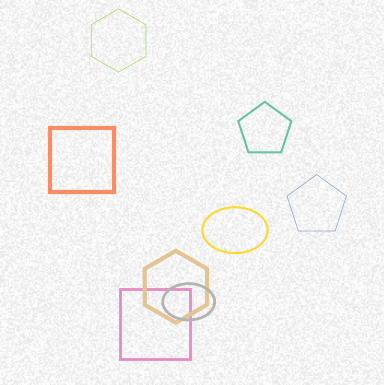[{"shape": "pentagon", "thickness": 1.5, "radius": 0.36, "center": [0.688, 0.663]}, {"shape": "square", "thickness": 3, "radius": 0.42, "center": [0.214, 0.584]}, {"shape": "pentagon", "thickness": 0.5, "radius": 0.41, "center": [0.823, 0.466]}, {"shape": "square", "thickness": 2, "radius": 0.45, "center": [0.402, 0.158]}, {"shape": "hexagon", "thickness": 0.5, "radius": 0.41, "center": [0.308, 0.895]}, {"shape": "oval", "thickness": 1.5, "radius": 0.43, "center": [0.61, 0.402]}, {"shape": "hexagon", "thickness": 3, "radius": 0.47, "center": [0.457, 0.255]}, {"shape": "oval", "thickness": 2, "radius": 0.34, "center": [0.49, 0.216]}]